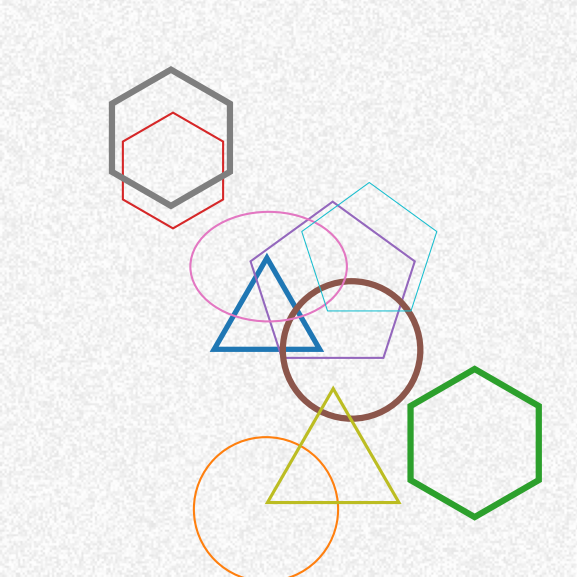[{"shape": "triangle", "thickness": 2.5, "radius": 0.53, "center": [0.462, 0.447]}, {"shape": "circle", "thickness": 1, "radius": 0.62, "center": [0.461, 0.117]}, {"shape": "hexagon", "thickness": 3, "radius": 0.64, "center": [0.822, 0.232]}, {"shape": "hexagon", "thickness": 1, "radius": 0.5, "center": [0.3, 0.704]}, {"shape": "pentagon", "thickness": 1, "radius": 0.75, "center": [0.576, 0.5]}, {"shape": "circle", "thickness": 3, "radius": 0.6, "center": [0.609, 0.393]}, {"shape": "oval", "thickness": 1, "radius": 0.68, "center": [0.465, 0.537]}, {"shape": "hexagon", "thickness": 3, "radius": 0.59, "center": [0.296, 0.761]}, {"shape": "triangle", "thickness": 1.5, "radius": 0.66, "center": [0.577, 0.195]}, {"shape": "pentagon", "thickness": 0.5, "radius": 0.61, "center": [0.639, 0.56]}]